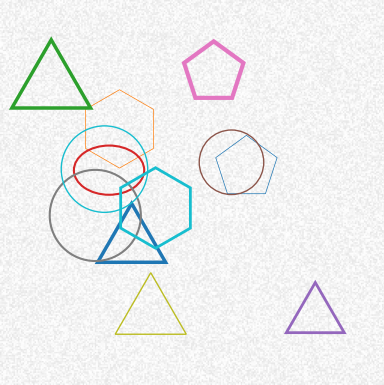[{"shape": "triangle", "thickness": 2.5, "radius": 0.51, "center": [0.342, 0.37]}, {"shape": "pentagon", "thickness": 0.5, "radius": 0.42, "center": [0.64, 0.565]}, {"shape": "hexagon", "thickness": 0.5, "radius": 0.51, "center": [0.31, 0.665]}, {"shape": "triangle", "thickness": 2.5, "radius": 0.59, "center": [0.133, 0.779]}, {"shape": "oval", "thickness": 1.5, "radius": 0.46, "center": [0.283, 0.558]}, {"shape": "triangle", "thickness": 2, "radius": 0.43, "center": [0.819, 0.179]}, {"shape": "circle", "thickness": 1, "radius": 0.42, "center": [0.601, 0.579]}, {"shape": "pentagon", "thickness": 3, "radius": 0.41, "center": [0.555, 0.811]}, {"shape": "circle", "thickness": 1.5, "radius": 0.59, "center": [0.247, 0.44]}, {"shape": "triangle", "thickness": 1, "radius": 0.53, "center": [0.392, 0.185]}, {"shape": "hexagon", "thickness": 2, "radius": 0.52, "center": [0.404, 0.46]}, {"shape": "circle", "thickness": 1, "radius": 0.56, "center": [0.271, 0.561]}]